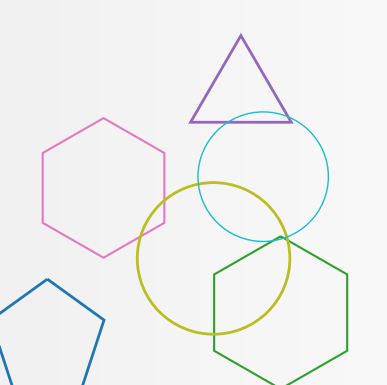[{"shape": "pentagon", "thickness": 2, "radius": 0.77, "center": [0.122, 0.121]}, {"shape": "hexagon", "thickness": 1.5, "radius": 0.99, "center": [0.724, 0.188]}, {"shape": "triangle", "thickness": 2, "radius": 0.75, "center": [0.622, 0.757]}, {"shape": "hexagon", "thickness": 1.5, "radius": 0.91, "center": [0.267, 0.512]}, {"shape": "circle", "thickness": 2, "radius": 0.98, "center": [0.551, 0.329]}, {"shape": "circle", "thickness": 1, "radius": 0.84, "center": [0.679, 0.541]}]